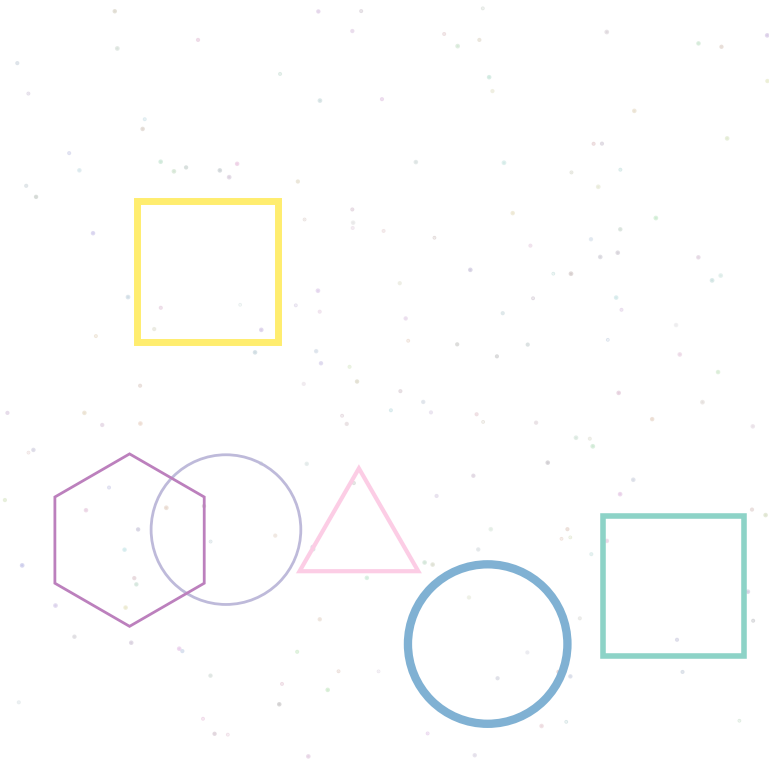[{"shape": "square", "thickness": 2, "radius": 0.46, "center": [0.875, 0.239]}, {"shape": "circle", "thickness": 1, "radius": 0.49, "center": [0.293, 0.312]}, {"shape": "circle", "thickness": 3, "radius": 0.52, "center": [0.633, 0.164]}, {"shape": "triangle", "thickness": 1.5, "radius": 0.45, "center": [0.466, 0.303]}, {"shape": "hexagon", "thickness": 1, "radius": 0.56, "center": [0.168, 0.299]}, {"shape": "square", "thickness": 2.5, "radius": 0.46, "center": [0.269, 0.647]}]